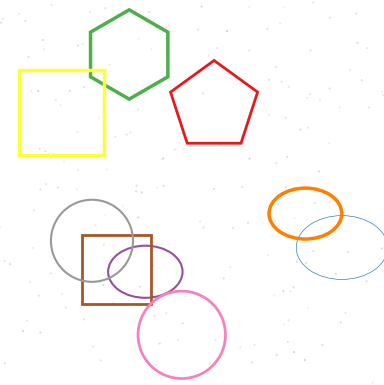[{"shape": "pentagon", "thickness": 2, "radius": 0.59, "center": [0.556, 0.724]}, {"shape": "oval", "thickness": 0.5, "radius": 0.59, "center": [0.888, 0.357]}, {"shape": "hexagon", "thickness": 2.5, "radius": 0.58, "center": [0.336, 0.858]}, {"shape": "oval", "thickness": 1.5, "radius": 0.48, "center": [0.378, 0.294]}, {"shape": "oval", "thickness": 2.5, "radius": 0.47, "center": [0.793, 0.445]}, {"shape": "square", "thickness": 2.5, "radius": 0.55, "center": [0.161, 0.708]}, {"shape": "square", "thickness": 2, "radius": 0.45, "center": [0.304, 0.301]}, {"shape": "circle", "thickness": 2, "radius": 0.57, "center": [0.472, 0.13]}, {"shape": "circle", "thickness": 1.5, "radius": 0.53, "center": [0.239, 0.375]}]